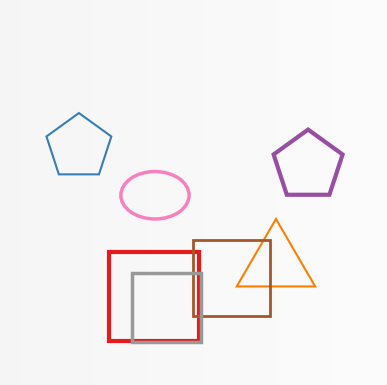[{"shape": "square", "thickness": 3, "radius": 0.58, "center": [0.397, 0.23]}, {"shape": "pentagon", "thickness": 1.5, "radius": 0.44, "center": [0.204, 0.618]}, {"shape": "pentagon", "thickness": 3, "radius": 0.47, "center": [0.795, 0.57]}, {"shape": "triangle", "thickness": 1.5, "radius": 0.58, "center": [0.712, 0.314]}, {"shape": "square", "thickness": 2, "radius": 0.49, "center": [0.598, 0.278]}, {"shape": "oval", "thickness": 2.5, "radius": 0.44, "center": [0.4, 0.493]}, {"shape": "square", "thickness": 2.5, "radius": 0.45, "center": [0.429, 0.201]}]